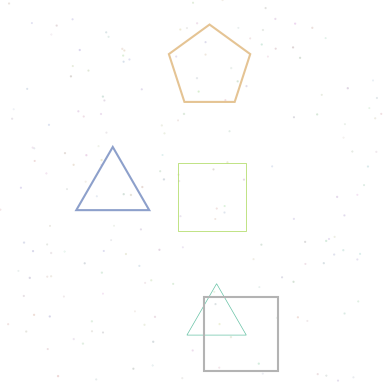[{"shape": "triangle", "thickness": 0.5, "radius": 0.45, "center": [0.563, 0.174]}, {"shape": "triangle", "thickness": 1.5, "radius": 0.55, "center": [0.293, 0.509]}, {"shape": "square", "thickness": 0.5, "radius": 0.44, "center": [0.551, 0.488]}, {"shape": "pentagon", "thickness": 1.5, "radius": 0.56, "center": [0.544, 0.825]}, {"shape": "square", "thickness": 1.5, "radius": 0.48, "center": [0.625, 0.132]}]